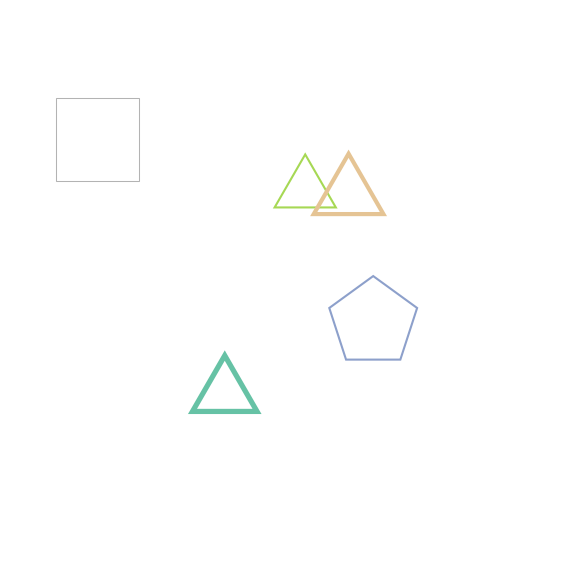[{"shape": "triangle", "thickness": 2.5, "radius": 0.32, "center": [0.389, 0.319]}, {"shape": "pentagon", "thickness": 1, "radius": 0.4, "center": [0.646, 0.441]}, {"shape": "triangle", "thickness": 1, "radius": 0.31, "center": [0.529, 0.671]}, {"shape": "triangle", "thickness": 2, "radius": 0.35, "center": [0.604, 0.663]}, {"shape": "square", "thickness": 0.5, "radius": 0.36, "center": [0.169, 0.757]}]